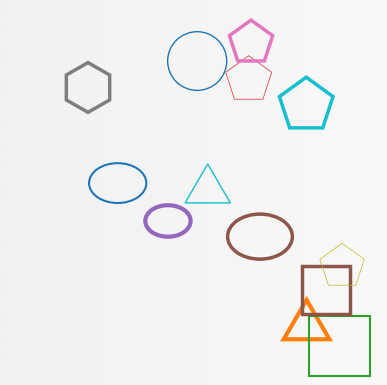[{"shape": "oval", "thickness": 1.5, "radius": 0.37, "center": [0.304, 0.524]}, {"shape": "circle", "thickness": 1, "radius": 0.38, "center": [0.509, 0.841]}, {"shape": "triangle", "thickness": 3, "radius": 0.34, "center": [0.791, 0.153]}, {"shape": "square", "thickness": 1.5, "radius": 0.39, "center": [0.876, 0.102]}, {"shape": "pentagon", "thickness": 0.5, "radius": 0.31, "center": [0.642, 0.793]}, {"shape": "oval", "thickness": 3, "radius": 0.29, "center": [0.433, 0.426]}, {"shape": "oval", "thickness": 2.5, "radius": 0.42, "center": [0.671, 0.385]}, {"shape": "square", "thickness": 2.5, "radius": 0.31, "center": [0.842, 0.246]}, {"shape": "pentagon", "thickness": 2.5, "radius": 0.29, "center": [0.648, 0.889]}, {"shape": "hexagon", "thickness": 2.5, "radius": 0.32, "center": [0.227, 0.773]}, {"shape": "pentagon", "thickness": 0.5, "radius": 0.3, "center": [0.883, 0.308]}, {"shape": "triangle", "thickness": 1, "radius": 0.34, "center": [0.536, 0.507]}, {"shape": "pentagon", "thickness": 2.5, "radius": 0.36, "center": [0.79, 0.727]}]